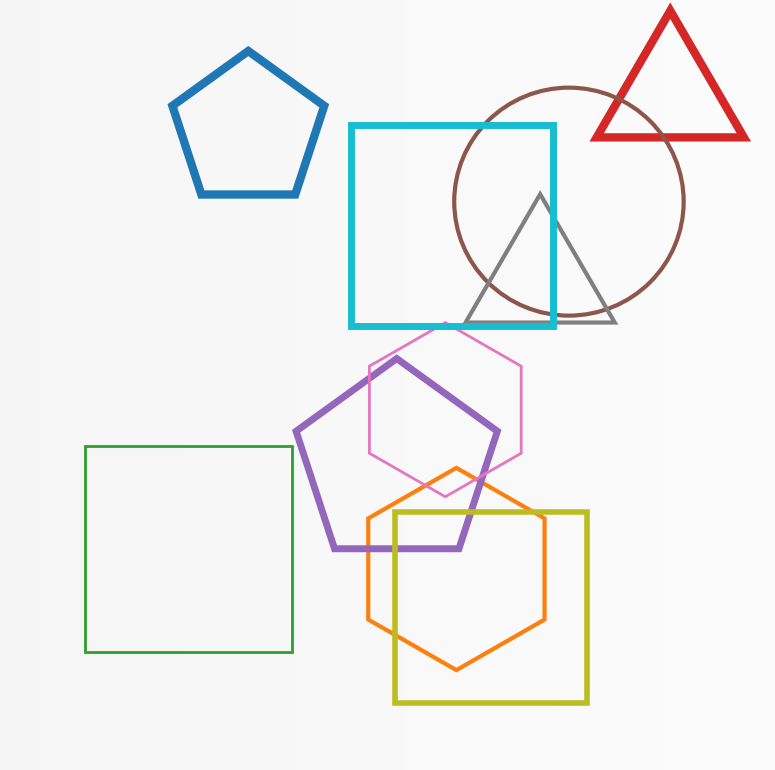[{"shape": "pentagon", "thickness": 3, "radius": 0.52, "center": [0.32, 0.831]}, {"shape": "hexagon", "thickness": 1.5, "radius": 0.66, "center": [0.589, 0.261]}, {"shape": "square", "thickness": 1, "radius": 0.67, "center": [0.243, 0.287]}, {"shape": "triangle", "thickness": 3, "radius": 0.55, "center": [0.865, 0.876]}, {"shape": "pentagon", "thickness": 2.5, "radius": 0.68, "center": [0.512, 0.398]}, {"shape": "circle", "thickness": 1.5, "radius": 0.74, "center": [0.734, 0.738]}, {"shape": "hexagon", "thickness": 1, "radius": 0.57, "center": [0.575, 0.468]}, {"shape": "triangle", "thickness": 1.5, "radius": 0.56, "center": [0.697, 0.637]}, {"shape": "square", "thickness": 2, "radius": 0.62, "center": [0.633, 0.211]}, {"shape": "square", "thickness": 2.5, "radius": 0.65, "center": [0.584, 0.707]}]